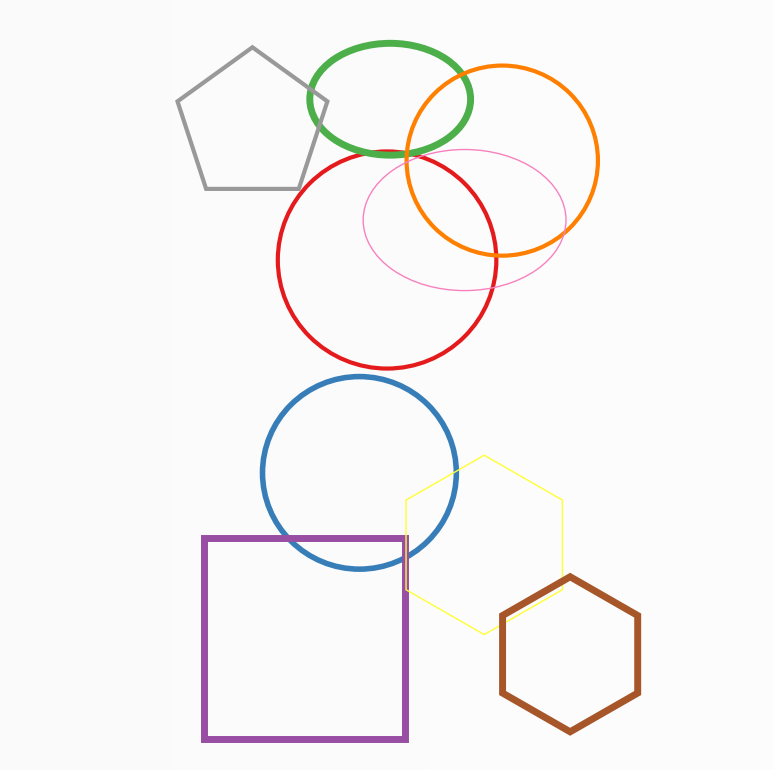[{"shape": "circle", "thickness": 1.5, "radius": 0.7, "center": [0.499, 0.662]}, {"shape": "circle", "thickness": 2, "radius": 0.63, "center": [0.464, 0.386]}, {"shape": "oval", "thickness": 2.5, "radius": 0.52, "center": [0.503, 0.871]}, {"shape": "square", "thickness": 2.5, "radius": 0.65, "center": [0.393, 0.171]}, {"shape": "circle", "thickness": 1.5, "radius": 0.62, "center": [0.648, 0.791]}, {"shape": "hexagon", "thickness": 0.5, "radius": 0.58, "center": [0.625, 0.292]}, {"shape": "hexagon", "thickness": 2.5, "radius": 0.5, "center": [0.736, 0.15]}, {"shape": "oval", "thickness": 0.5, "radius": 0.65, "center": [0.599, 0.714]}, {"shape": "pentagon", "thickness": 1.5, "radius": 0.51, "center": [0.326, 0.837]}]